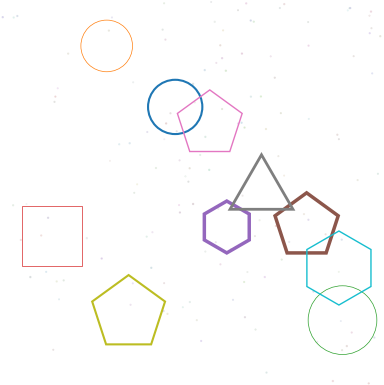[{"shape": "circle", "thickness": 1.5, "radius": 0.35, "center": [0.455, 0.722]}, {"shape": "circle", "thickness": 0.5, "radius": 0.34, "center": [0.277, 0.881]}, {"shape": "circle", "thickness": 0.5, "radius": 0.45, "center": [0.89, 0.168]}, {"shape": "square", "thickness": 0.5, "radius": 0.39, "center": [0.135, 0.387]}, {"shape": "hexagon", "thickness": 2.5, "radius": 0.34, "center": [0.589, 0.41]}, {"shape": "pentagon", "thickness": 2.5, "radius": 0.43, "center": [0.796, 0.413]}, {"shape": "pentagon", "thickness": 1, "radius": 0.44, "center": [0.545, 0.678]}, {"shape": "triangle", "thickness": 2, "radius": 0.47, "center": [0.679, 0.504]}, {"shape": "pentagon", "thickness": 1.5, "radius": 0.5, "center": [0.334, 0.186]}, {"shape": "hexagon", "thickness": 1, "radius": 0.48, "center": [0.88, 0.304]}]